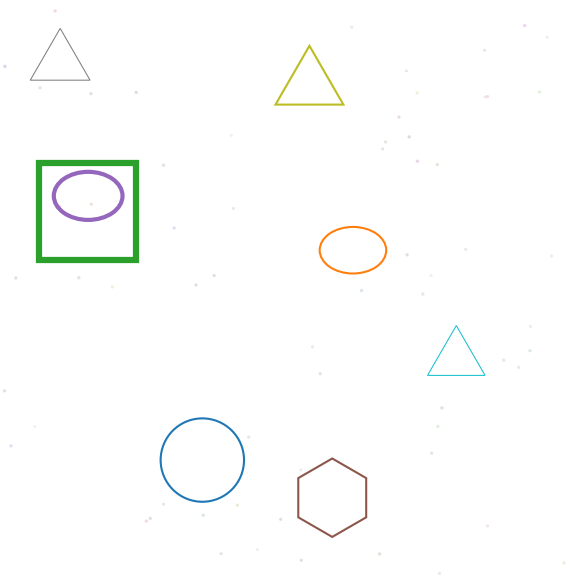[{"shape": "circle", "thickness": 1, "radius": 0.36, "center": [0.35, 0.202]}, {"shape": "oval", "thickness": 1, "radius": 0.29, "center": [0.611, 0.566]}, {"shape": "square", "thickness": 3, "radius": 0.42, "center": [0.151, 0.633]}, {"shape": "oval", "thickness": 2, "radius": 0.3, "center": [0.153, 0.66]}, {"shape": "hexagon", "thickness": 1, "radius": 0.34, "center": [0.575, 0.137]}, {"shape": "triangle", "thickness": 0.5, "radius": 0.3, "center": [0.104, 0.89]}, {"shape": "triangle", "thickness": 1, "radius": 0.34, "center": [0.536, 0.852]}, {"shape": "triangle", "thickness": 0.5, "radius": 0.29, "center": [0.79, 0.378]}]